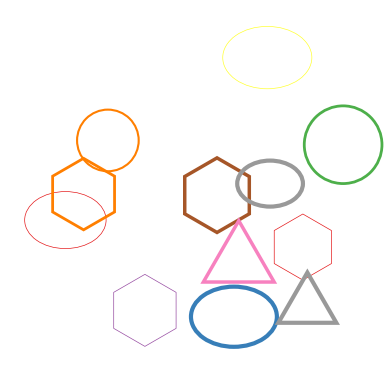[{"shape": "hexagon", "thickness": 0.5, "radius": 0.43, "center": [0.787, 0.358]}, {"shape": "oval", "thickness": 0.5, "radius": 0.53, "center": [0.17, 0.428]}, {"shape": "oval", "thickness": 3, "radius": 0.56, "center": [0.608, 0.177]}, {"shape": "circle", "thickness": 2, "radius": 0.5, "center": [0.891, 0.624]}, {"shape": "hexagon", "thickness": 0.5, "radius": 0.47, "center": [0.376, 0.194]}, {"shape": "hexagon", "thickness": 2, "radius": 0.46, "center": [0.217, 0.496]}, {"shape": "circle", "thickness": 1.5, "radius": 0.4, "center": [0.28, 0.635]}, {"shape": "oval", "thickness": 0.5, "radius": 0.58, "center": [0.694, 0.85]}, {"shape": "hexagon", "thickness": 2.5, "radius": 0.48, "center": [0.564, 0.493]}, {"shape": "triangle", "thickness": 2.5, "radius": 0.53, "center": [0.62, 0.321]}, {"shape": "triangle", "thickness": 3, "radius": 0.43, "center": [0.798, 0.205]}, {"shape": "oval", "thickness": 3, "radius": 0.43, "center": [0.702, 0.523]}]